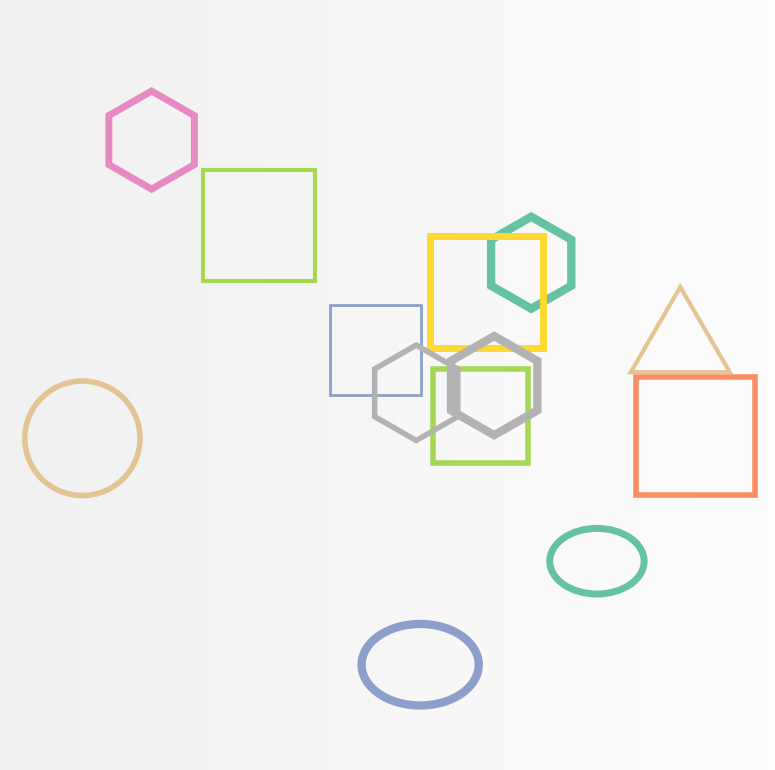[{"shape": "oval", "thickness": 2.5, "radius": 0.3, "center": [0.77, 0.271]}, {"shape": "hexagon", "thickness": 3, "radius": 0.3, "center": [0.685, 0.659]}, {"shape": "square", "thickness": 2, "radius": 0.38, "center": [0.898, 0.434]}, {"shape": "oval", "thickness": 3, "radius": 0.38, "center": [0.542, 0.137]}, {"shape": "square", "thickness": 1, "radius": 0.29, "center": [0.484, 0.546]}, {"shape": "hexagon", "thickness": 2.5, "radius": 0.32, "center": [0.196, 0.818]}, {"shape": "square", "thickness": 1.5, "radius": 0.36, "center": [0.335, 0.707]}, {"shape": "square", "thickness": 2, "radius": 0.31, "center": [0.62, 0.46]}, {"shape": "square", "thickness": 2.5, "radius": 0.36, "center": [0.628, 0.621]}, {"shape": "triangle", "thickness": 1.5, "radius": 0.37, "center": [0.878, 0.554]}, {"shape": "circle", "thickness": 2, "radius": 0.37, "center": [0.106, 0.431]}, {"shape": "hexagon", "thickness": 2, "radius": 0.31, "center": [0.537, 0.49]}, {"shape": "hexagon", "thickness": 3, "radius": 0.32, "center": [0.638, 0.499]}]